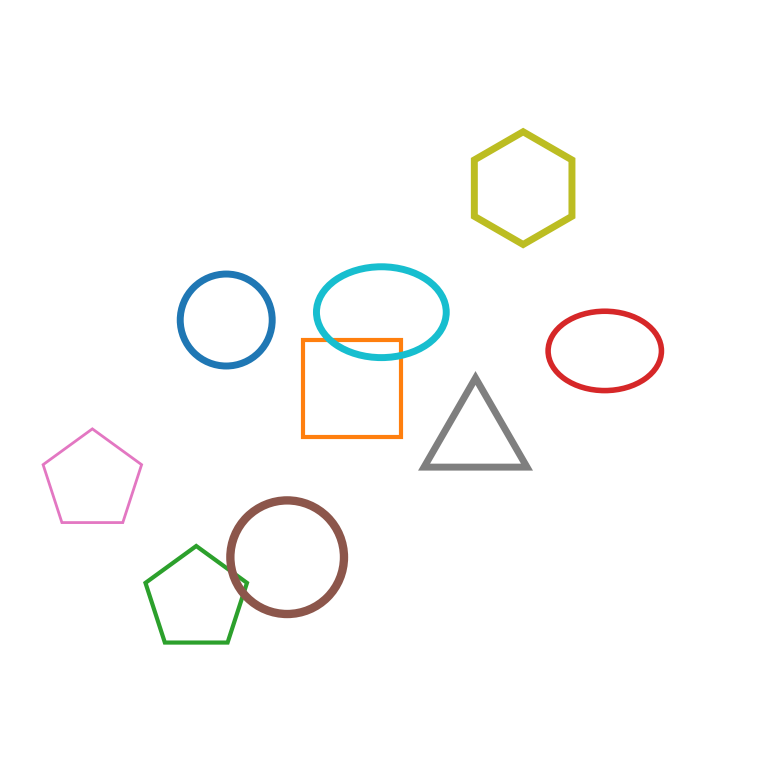[{"shape": "circle", "thickness": 2.5, "radius": 0.3, "center": [0.294, 0.584]}, {"shape": "square", "thickness": 1.5, "radius": 0.32, "center": [0.457, 0.495]}, {"shape": "pentagon", "thickness": 1.5, "radius": 0.35, "center": [0.255, 0.222]}, {"shape": "oval", "thickness": 2, "radius": 0.37, "center": [0.785, 0.544]}, {"shape": "circle", "thickness": 3, "radius": 0.37, "center": [0.373, 0.276]}, {"shape": "pentagon", "thickness": 1, "radius": 0.34, "center": [0.12, 0.376]}, {"shape": "triangle", "thickness": 2.5, "radius": 0.39, "center": [0.618, 0.432]}, {"shape": "hexagon", "thickness": 2.5, "radius": 0.37, "center": [0.679, 0.756]}, {"shape": "oval", "thickness": 2.5, "radius": 0.42, "center": [0.495, 0.595]}]